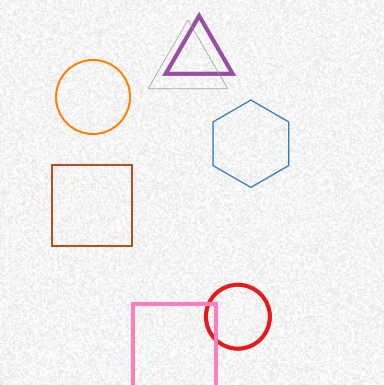[{"shape": "circle", "thickness": 3, "radius": 0.42, "center": [0.618, 0.177]}, {"shape": "hexagon", "thickness": 1, "radius": 0.57, "center": [0.652, 0.627]}, {"shape": "triangle", "thickness": 3, "radius": 0.5, "center": [0.517, 0.858]}, {"shape": "circle", "thickness": 1.5, "radius": 0.48, "center": [0.242, 0.748]}, {"shape": "square", "thickness": 1.5, "radius": 0.52, "center": [0.239, 0.466]}, {"shape": "square", "thickness": 3, "radius": 0.54, "center": [0.454, 0.103]}, {"shape": "triangle", "thickness": 0.5, "radius": 0.6, "center": [0.488, 0.829]}]